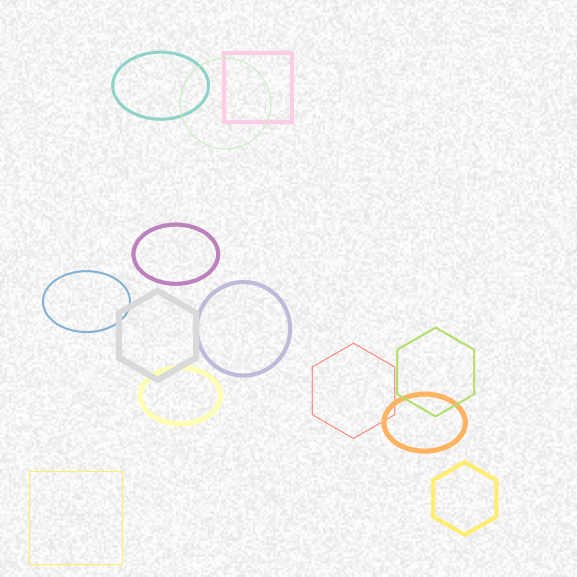[{"shape": "oval", "thickness": 1.5, "radius": 0.41, "center": [0.278, 0.851]}, {"shape": "oval", "thickness": 2.5, "radius": 0.35, "center": [0.312, 0.314]}, {"shape": "circle", "thickness": 2, "radius": 0.4, "center": [0.422, 0.43]}, {"shape": "hexagon", "thickness": 0.5, "radius": 0.41, "center": [0.612, 0.322]}, {"shape": "oval", "thickness": 1, "radius": 0.38, "center": [0.15, 0.477]}, {"shape": "oval", "thickness": 2.5, "radius": 0.35, "center": [0.735, 0.267]}, {"shape": "hexagon", "thickness": 1, "radius": 0.38, "center": [0.754, 0.355]}, {"shape": "square", "thickness": 2, "radius": 0.3, "center": [0.447, 0.848]}, {"shape": "hexagon", "thickness": 3, "radius": 0.39, "center": [0.273, 0.419]}, {"shape": "oval", "thickness": 2, "radius": 0.37, "center": [0.304, 0.559]}, {"shape": "circle", "thickness": 0.5, "radius": 0.39, "center": [0.39, 0.82]}, {"shape": "square", "thickness": 0.5, "radius": 0.4, "center": [0.131, 0.103]}, {"shape": "hexagon", "thickness": 2, "radius": 0.32, "center": [0.805, 0.136]}]